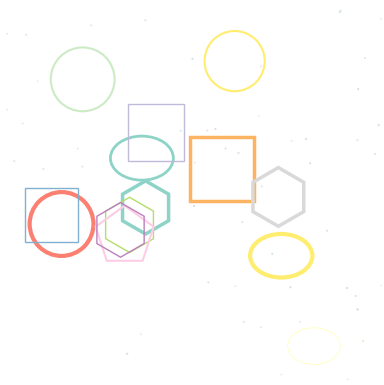[{"shape": "oval", "thickness": 2, "radius": 0.41, "center": [0.369, 0.589]}, {"shape": "hexagon", "thickness": 2.5, "radius": 0.35, "center": [0.378, 0.461]}, {"shape": "oval", "thickness": 0.5, "radius": 0.34, "center": [0.815, 0.101]}, {"shape": "square", "thickness": 1, "radius": 0.37, "center": [0.404, 0.656]}, {"shape": "circle", "thickness": 3, "radius": 0.41, "center": [0.16, 0.418]}, {"shape": "square", "thickness": 1, "radius": 0.35, "center": [0.134, 0.441]}, {"shape": "square", "thickness": 2.5, "radius": 0.42, "center": [0.577, 0.561]}, {"shape": "hexagon", "thickness": 1, "radius": 0.36, "center": [0.336, 0.416]}, {"shape": "pentagon", "thickness": 1.5, "radius": 0.4, "center": [0.324, 0.387]}, {"shape": "hexagon", "thickness": 2.5, "radius": 0.38, "center": [0.723, 0.488]}, {"shape": "hexagon", "thickness": 1, "radius": 0.35, "center": [0.313, 0.403]}, {"shape": "circle", "thickness": 1.5, "radius": 0.41, "center": [0.215, 0.794]}, {"shape": "circle", "thickness": 1.5, "radius": 0.39, "center": [0.609, 0.841]}, {"shape": "oval", "thickness": 3, "radius": 0.4, "center": [0.731, 0.336]}]